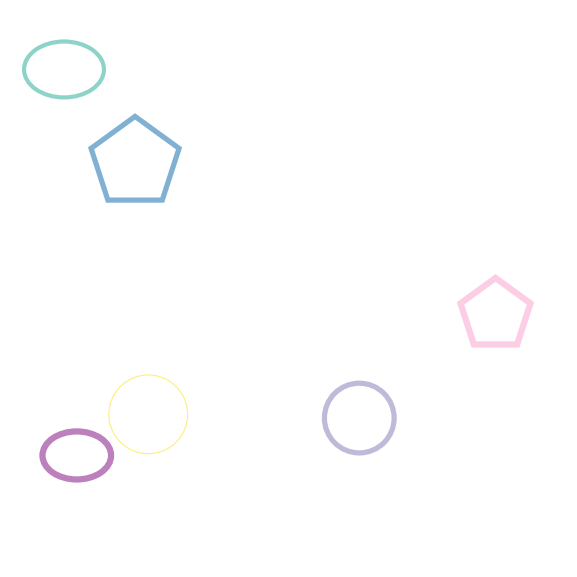[{"shape": "oval", "thickness": 2, "radius": 0.35, "center": [0.111, 0.879]}, {"shape": "circle", "thickness": 2.5, "radius": 0.3, "center": [0.622, 0.275]}, {"shape": "pentagon", "thickness": 2.5, "radius": 0.4, "center": [0.234, 0.717]}, {"shape": "pentagon", "thickness": 3, "radius": 0.32, "center": [0.858, 0.454]}, {"shape": "oval", "thickness": 3, "radius": 0.3, "center": [0.133, 0.21]}, {"shape": "circle", "thickness": 0.5, "radius": 0.34, "center": [0.257, 0.282]}]